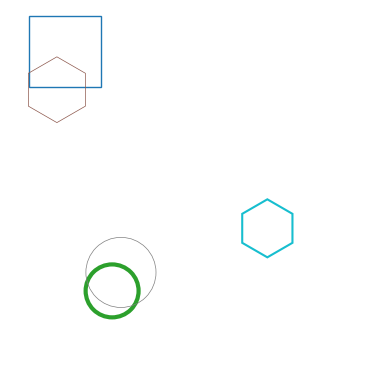[{"shape": "square", "thickness": 1, "radius": 0.47, "center": [0.169, 0.866]}, {"shape": "circle", "thickness": 3, "radius": 0.34, "center": [0.291, 0.244]}, {"shape": "hexagon", "thickness": 0.5, "radius": 0.43, "center": [0.148, 0.767]}, {"shape": "circle", "thickness": 0.5, "radius": 0.46, "center": [0.314, 0.292]}, {"shape": "hexagon", "thickness": 1.5, "radius": 0.38, "center": [0.694, 0.407]}]